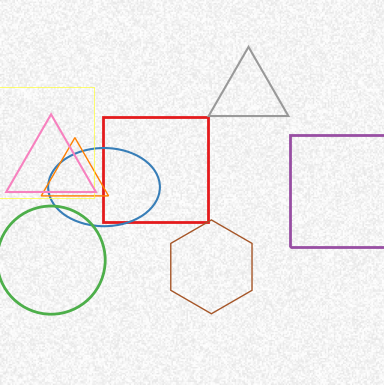[{"shape": "square", "thickness": 2, "radius": 0.68, "center": [0.404, 0.561]}, {"shape": "oval", "thickness": 1.5, "radius": 0.73, "center": [0.27, 0.514]}, {"shape": "circle", "thickness": 2, "radius": 0.7, "center": [0.133, 0.324]}, {"shape": "square", "thickness": 2, "radius": 0.73, "center": [0.899, 0.503]}, {"shape": "triangle", "thickness": 1, "radius": 0.5, "center": [0.195, 0.542]}, {"shape": "square", "thickness": 0.5, "radius": 0.72, "center": [0.102, 0.63]}, {"shape": "hexagon", "thickness": 1, "radius": 0.61, "center": [0.549, 0.307]}, {"shape": "triangle", "thickness": 1.5, "radius": 0.67, "center": [0.133, 0.569]}, {"shape": "triangle", "thickness": 1.5, "radius": 0.6, "center": [0.645, 0.758]}]